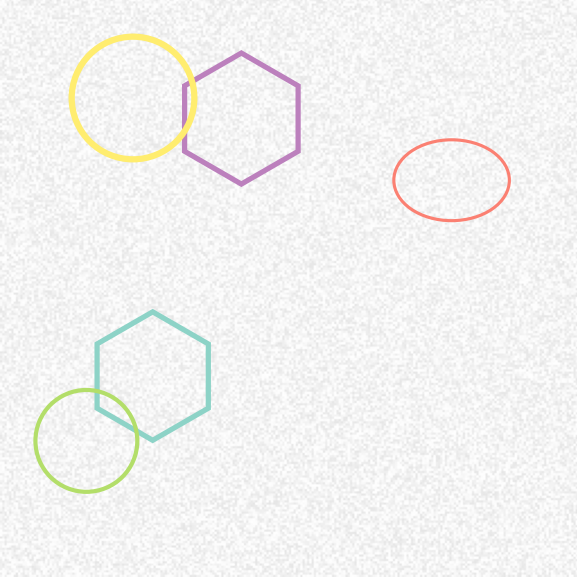[{"shape": "hexagon", "thickness": 2.5, "radius": 0.56, "center": [0.264, 0.348]}, {"shape": "oval", "thickness": 1.5, "radius": 0.5, "center": [0.782, 0.687]}, {"shape": "circle", "thickness": 2, "radius": 0.44, "center": [0.15, 0.236]}, {"shape": "hexagon", "thickness": 2.5, "radius": 0.57, "center": [0.418, 0.794]}, {"shape": "circle", "thickness": 3, "radius": 0.53, "center": [0.23, 0.829]}]